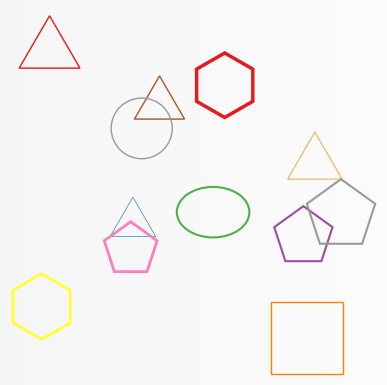[{"shape": "hexagon", "thickness": 2.5, "radius": 0.42, "center": [0.58, 0.779]}, {"shape": "triangle", "thickness": 1, "radius": 0.45, "center": [0.128, 0.868]}, {"shape": "triangle", "thickness": 0.5, "radius": 0.34, "center": [0.343, 0.419]}, {"shape": "oval", "thickness": 1.5, "radius": 0.47, "center": [0.55, 0.449]}, {"shape": "pentagon", "thickness": 1.5, "radius": 0.4, "center": [0.783, 0.386]}, {"shape": "square", "thickness": 1, "radius": 0.47, "center": [0.793, 0.122]}, {"shape": "triangle", "thickness": 0.5, "radius": 0.41, "center": [0.812, 0.575]}, {"shape": "hexagon", "thickness": 2, "radius": 0.43, "center": [0.107, 0.204]}, {"shape": "triangle", "thickness": 1, "radius": 0.37, "center": [0.412, 0.728]}, {"shape": "pentagon", "thickness": 2, "radius": 0.36, "center": [0.337, 0.352]}, {"shape": "pentagon", "thickness": 1.5, "radius": 0.46, "center": [0.88, 0.442]}, {"shape": "circle", "thickness": 1, "radius": 0.39, "center": [0.366, 0.667]}]